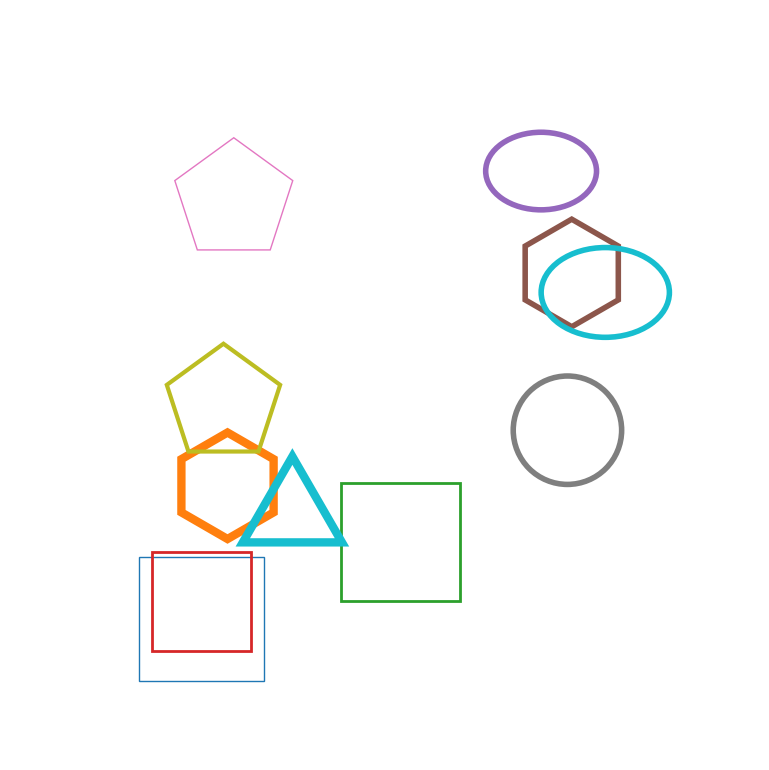[{"shape": "square", "thickness": 0.5, "radius": 0.4, "center": [0.262, 0.196]}, {"shape": "hexagon", "thickness": 3, "radius": 0.35, "center": [0.295, 0.369]}, {"shape": "square", "thickness": 1, "radius": 0.39, "center": [0.52, 0.296]}, {"shape": "square", "thickness": 1, "radius": 0.32, "center": [0.261, 0.219]}, {"shape": "oval", "thickness": 2, "radius": 0.36, "center": [0.703, 0.778]}, {"shape": "hexagon", "thickness": 2, "radius": 0.35, "center": [0.743, 0.645]}, {"shape": "pentagon", "thickness": 0.5, "radius": 0.4, "center": [0.304, 0.741]}, {"shape": "circle", "thickness": 2, "radius": 0.35, "center": [0.737, 0.441]}, {"shape": "pentagon", "thickness": 1.5, "radius": 0.39, "center": [0.29, 0.476]}, {"shape": "oval", "thickness": 2, "radius": 0.42, "center": [0.786, 0.62]}, {"shape": "triangle", "thickness": 3, "radius": 0.37, "center": [0.38, 0.333]}]